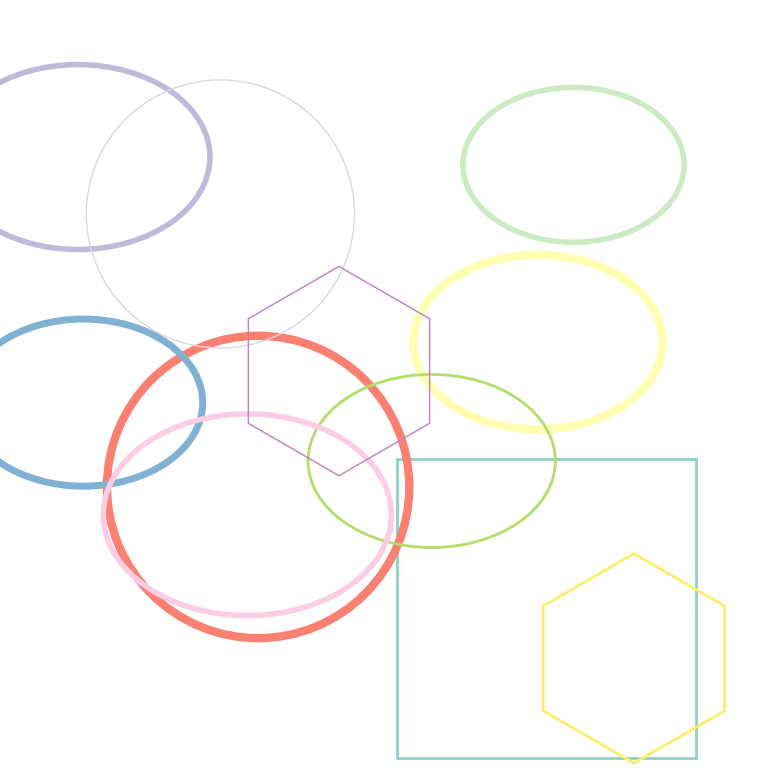[{"shape": "square", "thickness": 1, "radius": 0.97, "center": [0.71, 0.21]}, {"shape": "oval", "thickness": 3, "radius": 0.81, "center": [0.699, 0.556]}, {"shape": "oval", "thickness": 2, "radius": 0.86, "center": [0.101, 0.796]}, {"shape": "circle", "thickness": 3, "radius": 0.98, "center": [0.335, 0.368]}, {"shape": "oval", "thickness": 2.5, "radius": 0.78, "center": [0.108, 0.477]}, {"shape": "oval", "thickness": 1, "radius": 0.8, "center": [0.561, 0.401]}, {"shape": "oval", "thickness": 2, "radius": 0.94, "center": [0.321, 0.331]}, {"shape": "circle", "thickness": 0.5, "radius": 0.87, "center": [0.286, 0.722]}, {"shape": "hexagon", "thickness": 0.5, "radius": 0.68, "center": [0.44, 0.518]}, {"shape": "oval", "thickness": 2, "radius": 0.72, "center": [0.745, 0.786]}, {"shape": "hexagon", "thickness": 1, "radius": 0.68, "center": [0.823, 0.145]}]